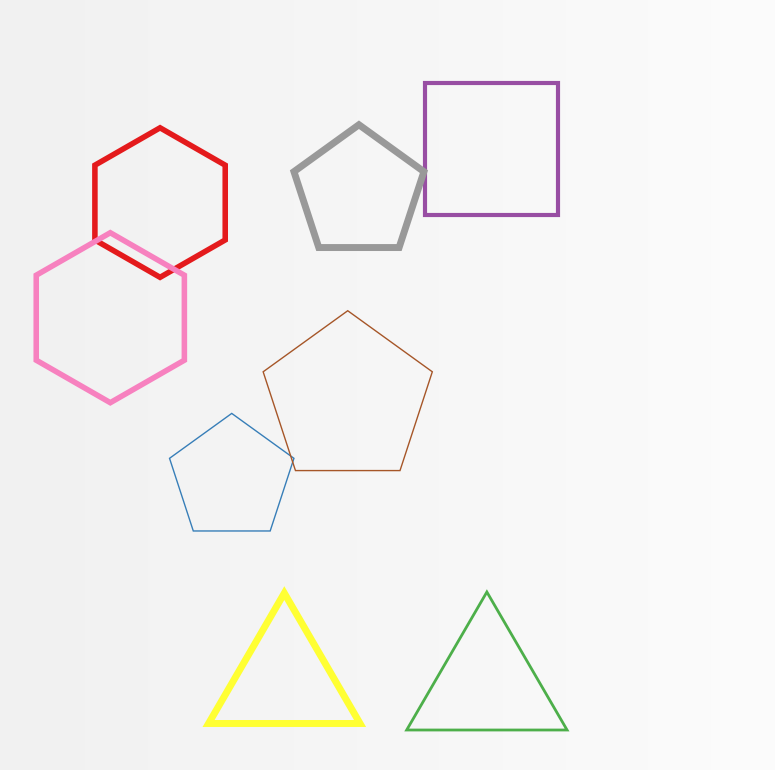[{"shape": "hexagon", "thickness": 2, "radius": 0.49, "center": [0.207, 0.737]}, {"shape": "pentagon", "thickness": 0.5, "radius": 0.42, "center": [0.299, 0.379]}, {"shape": "triangle", "thickness": 1, "radius": 0.6, "center": [0.628, 0.112]}, {"shape": "square", "thickness": 1.5, "radius": 0.43, "center": [0.634, 0.806]}, {"shape": "triangle", "thickness": 2.5, "radius": 0.56, "center": [0.367, 0.117]}, {"shape": "pentagon", "thickness": 0.5, "radius": 0.57, "center": [0.449, 0.482]}, {"shape": "hexagon", "thickness": 2, "radius": 0.55, "center": [0.142, 0.587]}, {"shape": "pentagon", "thickness": 2.5, "radius": 0.44, "center": [0.463, 0.75]}]